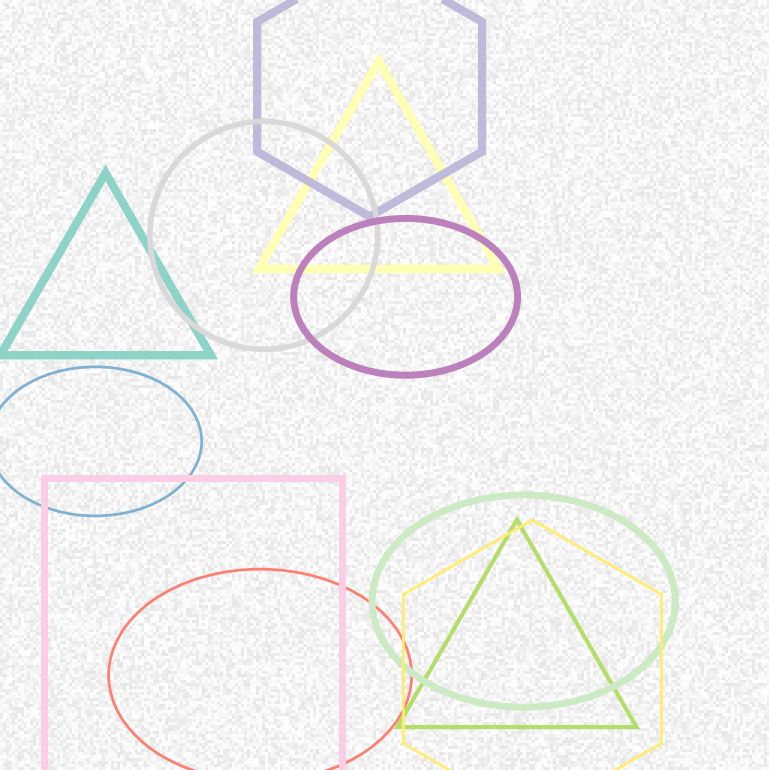[{"shape": "triangle", "thickness": 3, "radius": 0.79, "center": [0.137, 0.618]}, {"shape": "triangle", "thickness": 3, "radius": 0.9, "center": [0.492, 0.741]}, {"shape": "hexagon", "thickness": 3, "radius": 0.84, "center": [0.48, 0.887]}, {"shape": "oval", "thickness": 1, "radius": 0.98, "center": [0.338, 0.123]}, {"shape": "oval", "thickness": 1, "radius": 0.69, "center": [0.124, 0.427]}, {"shape": "triangle", "thickness": 1.5, "radius": 0.9, "center": [0.671, 0.145]}, {"shape": "square", "thickness": 2.5, "radius": 0.97, "center": [0.25, 0.187]}, {"shape": "circle", "thickness": 2, "radius": 0.74, "center": [0.343, 0.694]}, {"shape": "oval", "thickness": 2.5, "radius": 0.73, "center": [0.527, 0.615]}, {"shape": "oval", "thickness": 2.5, "radius": 0.98, "center": [0.68, 0.219]}, {"shape": "hexagon", "thickness": 1, "radius": 0.97, "center": [0.691, 0.131]}]